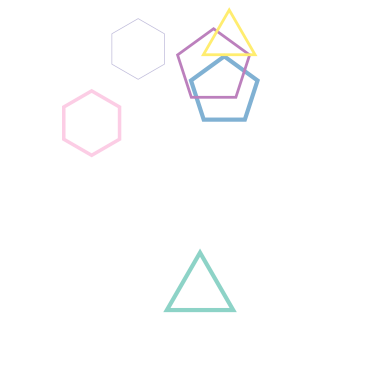[{"shape": "triangle", "thickness": 3, "radius": 0.5, "center": [0.52, 0.244]}, {"shape": "hexagon", "thickness": 0.5, "radius": 0.39, "center": [0.359, 0.873]}, {"shape": "pentagon", "thickness": 3, "radius": 0.45, "center": [0.583, 0.763]}, {"shape": "hexagon", "thickness": 2.5, "radius": 0.42, "center": [0.238, 0.68]}, {"shape": "pentagon", "thickness": 2, "radius": 0.49, "center": [0.555, 0.827]}, {"shape": "triangle", "thickness": 2, "radius": 0.39, "center": [0.595, 0.897]}]